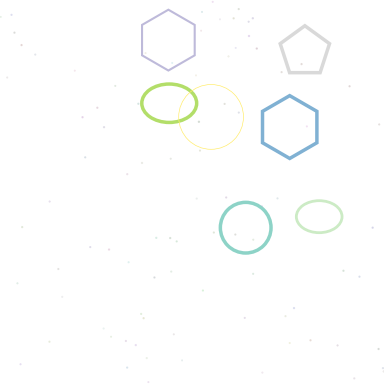[{"shape": "circle", "thickness": 2.5, "radius": 0.33, "center": [0.638, 0.409]}, {"shape": "hexagon", "thickness": 1.5, "radius": 0.39, "center": [0.437, 0.896]}, {"shape": "hexagon", "thickness": 2.5, "radius": 0.41, "center": [0.752, 0.67]}, {"shape": "oval", "thickness": 2.5, "radius": 0.36, "center": [0.44, 0.732]}, {"shape": "pentagon", "thickness": 2.5, "radius": 0.34, "center": [0.792, 0.866]}, {"shape": "oval", "thickness": 2, "radius": 0.3, "center": [0.829, 0.437]}, {"shape": "circle", "thickness": 0.5, "radius": 0.42, "center": [0.548, 0.696]}]